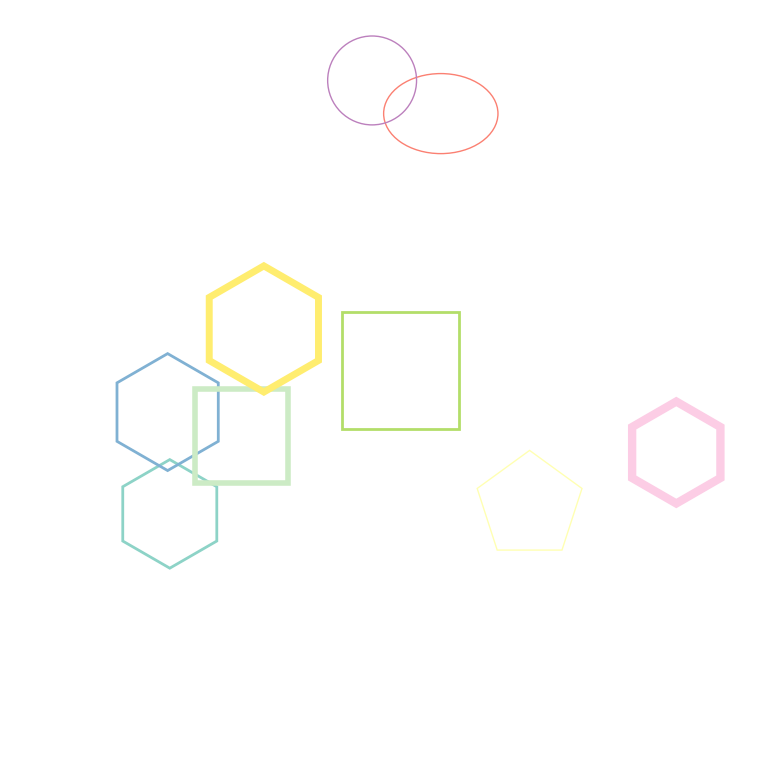[{"shape": "hexagon", "thickness": 1, "radius": 0.35, "center": [0.22, 0.333]}, {"shape": "pentagon", "thickness": 0.5, "radius": 0.36, "center": [0.688, 0.343]}, {"shape": "oval", "thickness": 0.5, "radius": 0.37, "center": [0.572, 0.852]}, {"shape": "hexagon", "thickness": 1, "radius": 0.38, "center": [0.218, 0.465]}, {"shape": "square", "thickness": 1, "radius": 0.38, "center": [0.52, 0.519]}, {"shape": "hexagon", "thickness": 3, "radius": 0.33, "center": [0.878, 0.412]}, {"shape": "circle", "thickness": 0.5, "radius": 0.29, "center": [0.483, 0.896]}, {"shape": "square", "thickness": 2, "radius": 0.3, "center": [0.314, 0.434]}, {"shape": "hexagon", "thickness": 2.5, "radius": 0.41, "center": [0.343, 0.573]}]